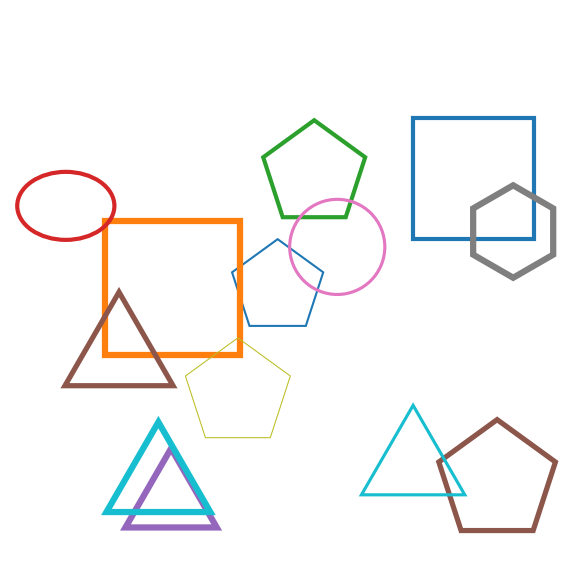[{"shape": "square", "thickness": 2, "radius": 0.53, "center": [0.82, 0.69]}, {"shape": "pentagon", "thickness": 1, "radius": 0.42, "center": [0.481, 0.502]}, {"shape": "square", "thickness": 3, "radius": 0.58, "center": [0.299, 0.5]}, {"shape": "pentagon", "thickness": 2, "radius": 0.46, "center": [0.544, 0.698]}, {"shape": "oval", "thickness": 2, "radius": 0.42, "center": [0.114, 0.643]}, {"shape": "triangle", "thickness": 3, "radius": 0.46, "center": [0.296, 0.131]}, {"shape": "pentagon", "thickness": 2.5, "radius": 0.53, "center": [0.861, 0.166]}, {"shape": "triangle", "thickness": 2.5, "radius": 0.54, "center": [0.206, 0.385]}, {"shape": "circle", "thickness": 1.5, "radius": 0.41, "center": [0.584, 0.572]}, {"shape": "hexagon", "thickness": 3, "radius": 0.4, "center": [0.889, 0.598]}, {"shape": "pentagon", "thickness": 0.5, "radius": 0.48, "center": [0.412, 0.319]}, {"shape": "triangle", "thickness": 3, "radius": 0.52, "center": [0.274, 0.164]}, {"shape": "triangle", "thickness": 1.5, "radius": 0.52, "center": [0.715, 0.194]}]